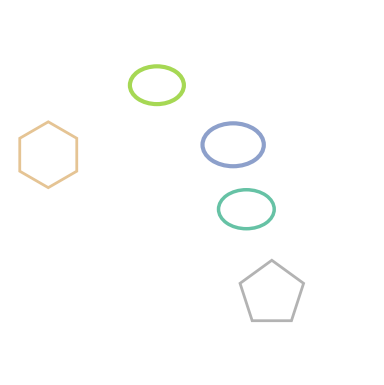[{"shape": "oval", "thickness": 2.5, "radius": 0.36, "center": [0.64, 0.457]}, {"shape": "oval", "thickness": 3, "radius": 0.4, "center": [0.606, 0.624]}, {"shape": "oval", "thickness": 3, "radius": 0.35, "center": [0.408, 0.779]}, {"shape": "hexagon", "thickness": 2, "radius": 0.43, "center": [0.125, 0.598]}, {"shape": "pentagon", "thickness": 2, "radius": 0.43, "center": [0.706, 0.237]}]